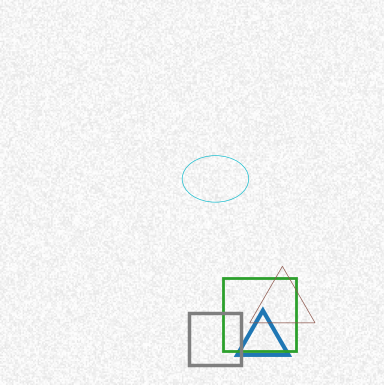[{"shape": "triangle", "thickness": 3, "radius": 0.38, "center": [0.683, 0.117]}, {"shape": "square", "thickness": 2, "radius": 0.47, "center": [0.675, 0.182]}, {"shape": "triangle", "thickness": 0.5, "radius": 0.49, "center": [0.733, 0.21]}, {"shape": "square", "thickness": 2.5, "radius": 0.34, "center": [0.558, 0.119]}, {"shape": "oval", "thickness": 0.5, "radius": 0.43, "center": [0.56, 0.535]}]